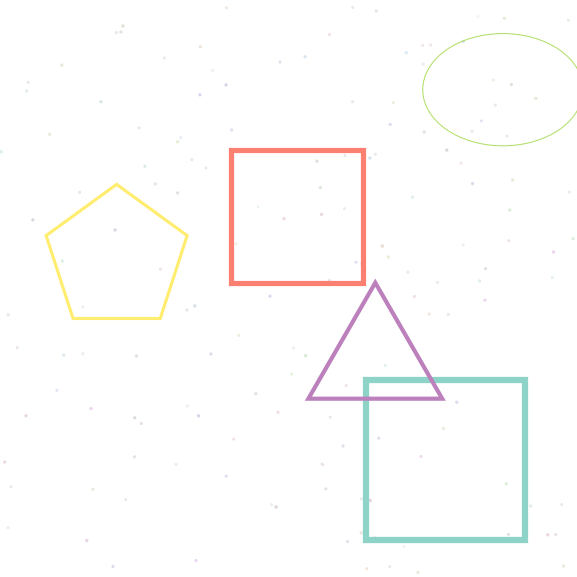[{"shape": "square", "thickness": 3, "radius": 0.69, "center": [0.771, 0.202]}, {"shape": "square", "thickness": 2.5, "radius": 0.57, "center": [0.515, 0.624]}, {"shape": "oval", "thickness": 0.5, "radius": 0.69, "center": [0.871, 0.844]}, {"shape": "triangle", "thickness": 2, "radius": 0.67, "center": [0.65, 0.376]}, {"shape": "pentagon", "thickness": 1.5, "radius": 0.64, "center": [0.202, 0.551]}]